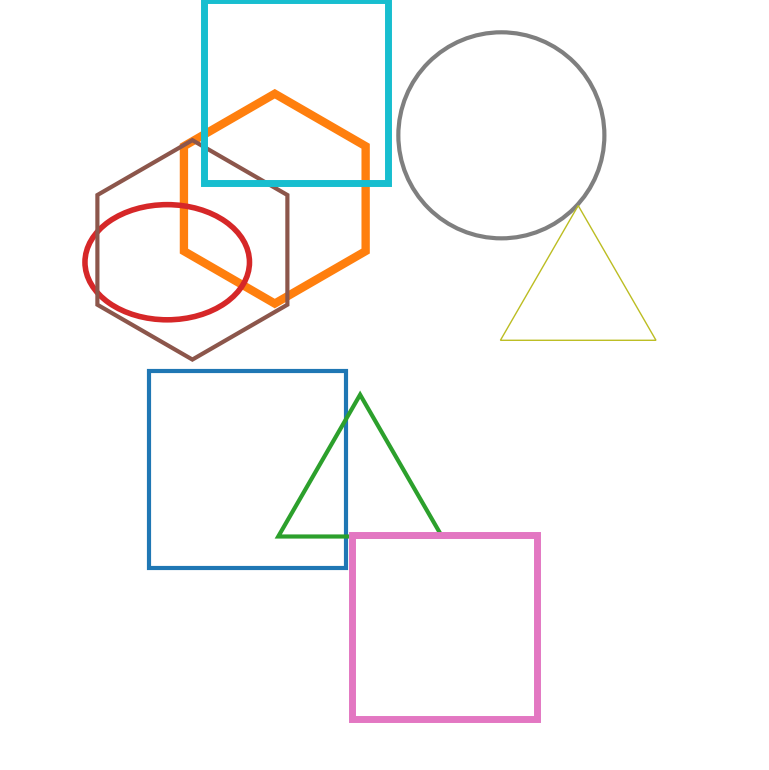[{"shape": "square", "thickness": 1.5, "radius": 0.64, "center": [0.322, 0.391]}, {"shape": "hexagon", "thickness": 3, "radius": 0.68, "center": [0.357, 0.742]}, {"shape": "triangle", "thickness": 1.5, "radius": 0.61, "center": [0.468, 0.365]}, {"shape": "oval", "thickness": 2, "radius": 0.53, "center": [0.217, 0.659]}, {"shape": "hexagon", "thickness": 1.5, "radius": 0.71, "center": [0.25, 0.675]}, {"shape": "square", "thickness": 2.5, "radius": 0.6, "center": [0.578, 0.186]}, {"shape": "circle", "thickness": 1.5, "radius": 0.67, "center": [0.651, 0.824]}, {"shape": "triangle", "thickness": 0.5, "radius": 0.58, "center": [0.751, 0.616]}, {"shape": "square", "thickness": 2.5, "radius": 0.6, "center": [0.385, 0.881]}]